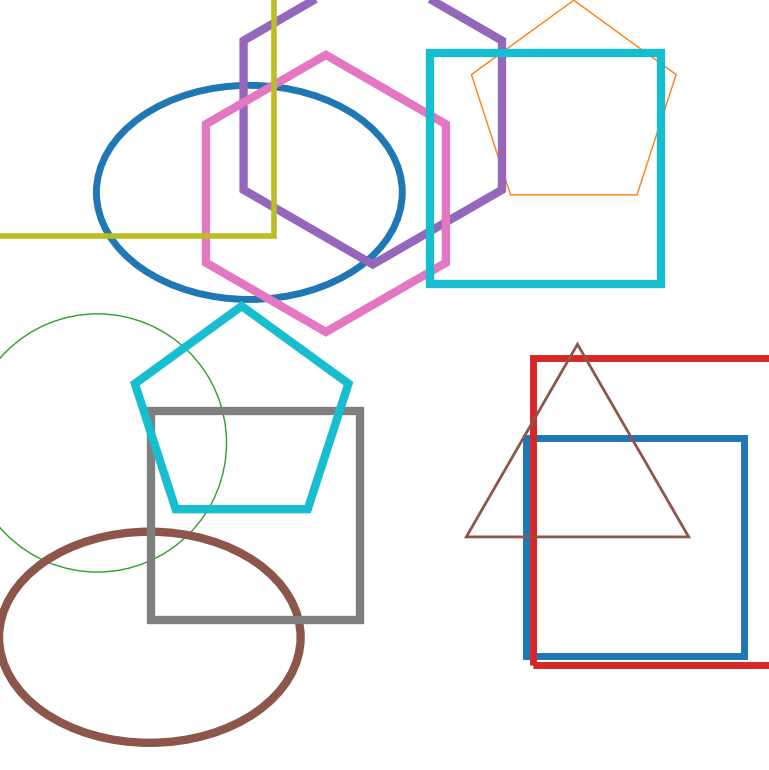[{"shape": "square", "thickness": 2.5, "radius": 0.71, "center": [0.825, 0.29]}, {"shape": "oval", "thickness": 2.5, "radius": 0.99, "center": [0.324, 0.75]}, {"shape": "pentagon", "thickness": 0.5, "radius": 0.7, "center": [0.745, 0.86]}, {"shape": "circle", "thickness": 0.5, "radius": 0.84, "center": [0.127, 0.425]}, {"shape": "square", "thickness": 2.5, "radius": 1.0, "center": [0.892, 0.336]}, {"shape": "hexagon", "thickness": 3, "radius": 0.97, "center": [0.484, 0.85]}, {"shape": "triangle", "thickness": 1, "radius": 0.83, "center": [0.75, 0.386]}, {"shape": "oval", "thickness": 3, "radius": 0.98, "center": [0.195, 0.172]}, {"shape": "hexagon", "thickness": 3, "radius": 0.9, "center": [0.423, 0.749]}, {"shape": "square", "thickness": 3, "radius": 0.68, "center": [0.332, 0.33]}, {"shape": "square", "thickness": 2, "radius": 0.92, "center": [0.172, 0.876]}, {"shape": "square", "thickness": 3, "radius": 0.75, "center": [0.709, 0.782]}, {"shape": "pentagon", "thickness": 3, "radius": 0.73, "center": [0.314, 0.457]}]